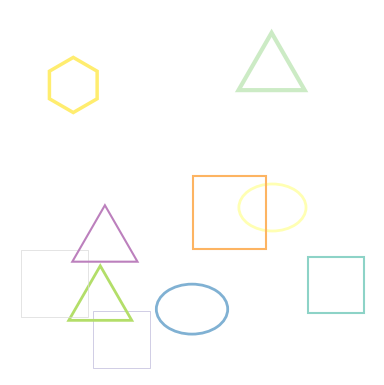[{"shape": "square", "thickness": 1.5, "radius": 0.36, "center": [0.872, 0.26]}, {"shape": "oval", "thickness": 2, "radius": 0.44, "center": [0.708, 0.461]}, {"shape": "square", "thickness": 0.5, "radius": 0.37, "center": [0.316, 0.118]}, {"shape": "oval", "thickness": 2, "radius": 0.46, "center": [0.499, 0.197]}, {"shape": "square", "thickness": 1.5, "radius": 0.47, "center": [0.597, 0.448]}, {"shape": "triangle", "thickness": 2, "radius": 0.47, "center": [0.26, 0.215]}, {"shape": "square", "thickness": 0.5, "radius": 0.43, "center": [0.141, 0.263]}, {"shape": "triangle", "thickness": 1.5, "radius": 0.49, "center": [0.272, 0.369]}, {"shape": "triangle", "thickness": 3, "radius": 0.5, "center": [0.705, 0.815]}, {"shape": "hexagon", "thickness": 2.5, "radius": 0.36, "center": [0.19, 0.779]}]